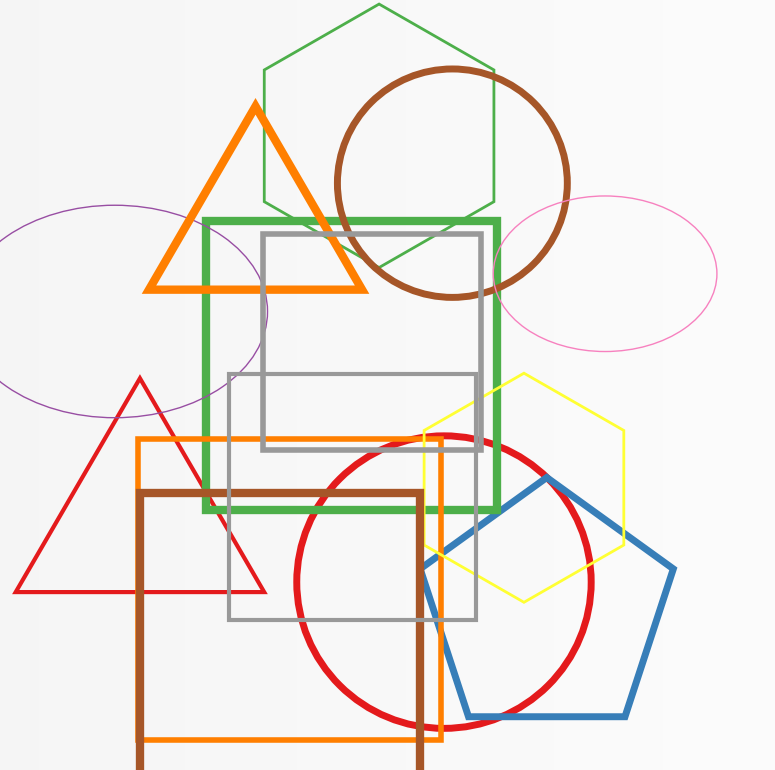[{"shape": "circle", "thickness": 2.5, "radius": 0.95, "center": [0.573, 0.244]}, {"shape": "triangle", "thickness": 1.5, "radius": 0.93, "center": [0.181, 0.324]}, {"shape": "pentagon", "thickness": 2.5, "radius": 0.86, "center": [0.705, 0.208]}, {"shape": "hexagon", "thickness": 1, "radius": 0.86, "center": [0.489, 0.824]}, {"shape": "square", "thickness": 3, "radius": 0.94, "center": [0.454, 0.526]}, {"shape": "oval", "thickness": 0.5, "radius": 0.99, "center": [0.148, 0.595]}, {"shape": "square", "thickness": 2, "radius": 0.98, "center": [0.374, 0.235]}, {"shape": "triangle", "thickness": 3, "radius": 0.79, "center": [0.33, 0.703]}, {"shape": "hexagon", "thickness": 1, "radius": 0.74, "center": [0.676, 0.367]}, {"shape": "circle", "thickness": 2.5, "radius": 0.74, "center": [0.584, 0.762]}, {"shape": "square", "thickness": 3, "radius": 0.9, "center": [0.361, 0.179]}, {"shape": "oval", "thickness": 0.5, "radius": 0.72, "center": [0.781, 0.644]}, {"shape": "square", "thickness": 2, "radius": 0.7, "center": [0.479, 0.556]}, {"shape": "square", "thickness": 1.5, "radius": 0.8, "center": [0.454, 0.354]}]